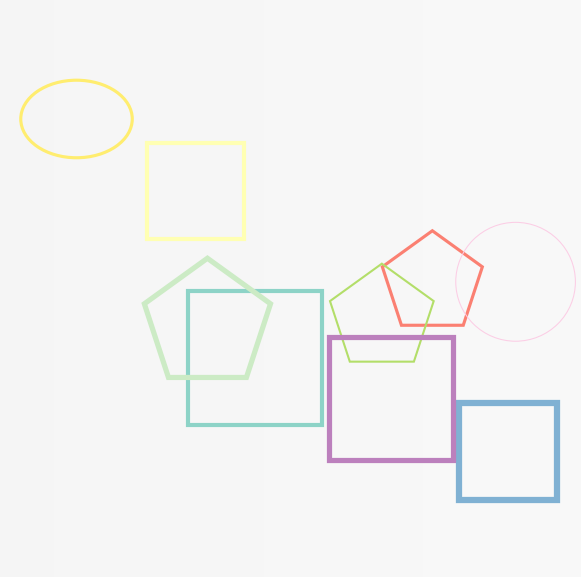[{"shape": "square", "thickness": 2, "radius": 0.58, "center": [0.438, 0.379]}, {"shape": "square", "thickness": 2, "radius": 0.42, "center": [0.337, 0.668]}, {"shape": "pentagon", "thickness": 1.5, "radius": 0.45, "center": [0.744, 0.509]}, {"shape": "square", "thickness": 3, "radius": 0.42, "center": [0.873, 0.217]}, {"shape": "pentagon", "thickness": 1, "radius": 0.47, "center": [0.657, 0.449]}, {"shape": "circle", "thickness": 0.5, "radius": 0.51, "center": [0.887, 0.511]}, {"shape": "square", "thickness": 2.5, "radius": 0.53, "center": [0.673, 0.309]}, {"shape": "pentagon", "thickness": 2.5, "radius": 0.57, "center": [0.357, 0.438]}, {"shape": "oval", "thickness": 1.5, "radius": 0.48, "center": [0.132, 0.793]}]